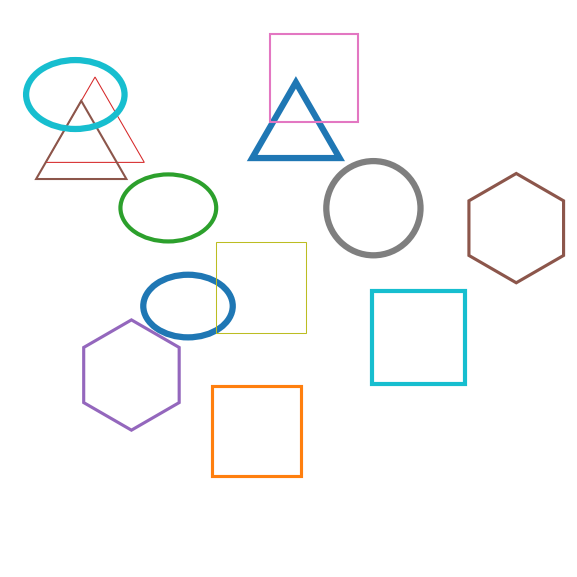[{"shape": "oval", "thickness": 3, "radius": 0.39, "center": [0.326, 0.469]}, {"shape": "triangle", "thickness": 3, "radius": 0.44, "center": [0.512, 0.769]}, {"shape": "square", "thickness": 1.5, "radius": 0.39, "center": [0.444, 0.252]}, {"shape": "oval", "thickness": 2, "radius": 0.41, "center": [0.291, 0.639]}, {"shape": "triangle", "thickness": 0.5, "radius": 0.49, "center": [0.165, 0.767]}, {"shape": "hexagon", "thickness": 1.5, "radius": 0.48, "center": [0.228, 0.35]}, {"shape": "hexagon", "thickness": 1.5, "radius": 0.47, "center": [0.894, 0.604]}, {"shape": "triangle", "thickness": 1, "radius": 0.45, "center": [0.141, 0.734]}, {"shape": "square", "thickness": 1, "radius": 0.38, "center": [0.544, 0.865]}, {"shape": "circle", "thickness": 3, "radius": 0.41, "center": [0.647, 0.639]}, {"shape": "square", "thickness": 0.5, "radius": 0.39, "center": [0.452, 0.502]}, {"shape": "oval", "thickness": 3, "radius": 0.43, "center": [0.13, 0.835]}, {"shape": "square", "thickness": 2, "radius": 0.4, "center": [0.725, 0.414]}]